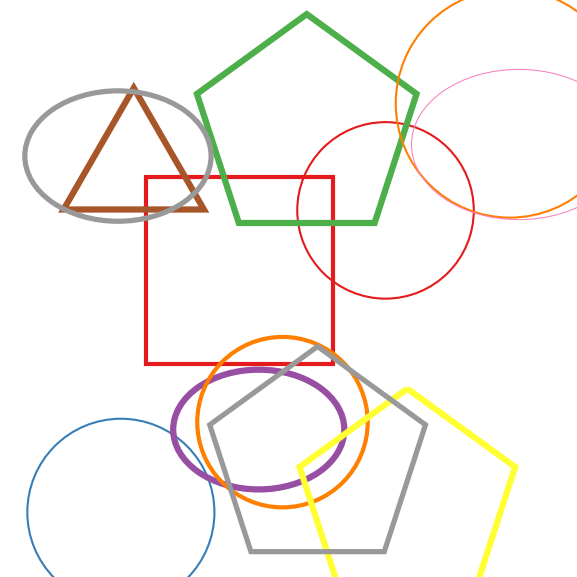[{"shape": "circle", "thickness": 1, "radius": 0.76, "center": [0.668, 0.635]}, {"shape": "square", "thickness": 2, "radius": 0.81, "center": [0.415, 0.531]}, {"shape": "circle", "thickness": 1, "radius": 0.81, "center": [0.209, 0.112]}, {"shape": "pentagon", "thickness": 3, "radius": 1.0, "center": [0.531, 0.775]}, {"shape": "oval", "thickness": 3, "radius": 0.74, "center": [0.448, 0.255]}, {"shape": "circle", "thickness": 1, "radius": 0.99, "center": [0.883, 0.82]}, {"shape": "circle", "thickness": 2, "radius": 0.74, "center": [0.489, 0.268]}, {"shape": "pentagon", "thickness": 3, "radius": 0.98, "center": [0.705, 0.13]}, {"shape": "triangle", "thickness": 3, "radius": 0.7, "center": [0.232, 0.706]}, {"shape": "oval", "thickness": 0.5, "radius": 0.93, "center": [0.898, 0.749]}, {"shape": "pentagon", "thickness": 2.5, "radius": 0.98, "center": [0.55, 0.203]}, {"shape": "oval", "thickness": 2.5, "radius": 0.81, "center": [0.204, 0.729]}]